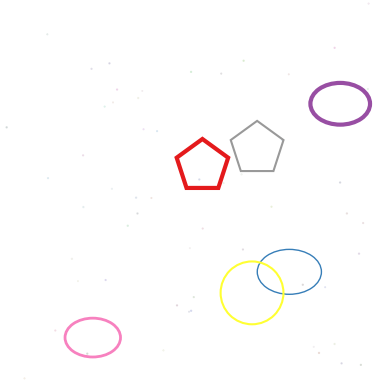[{"shape": "pentagon", "thickness": 3, "radius": 0.35, "center": [0.526, 0.569]}, {"shape": "oval", "thickness": 1, "radius": 0.42, "center": [0.752, 0.294]}, {"shape": "oval", "thickness": 3, "radius": 0.39, "center": [0.884, 0.73]}, {"shape": "circle", "thickness": 1.5, "radius": 0.41, "center": [0.655, 0.239]}, {"shape": "oval", "thickness": 2, "radius": 0.36, "center": [0.241, 0.123]}, {"shape": "pentagon", "thickness": 1.5, "radius": 0.36, "center": [0.668, 0.614]}]